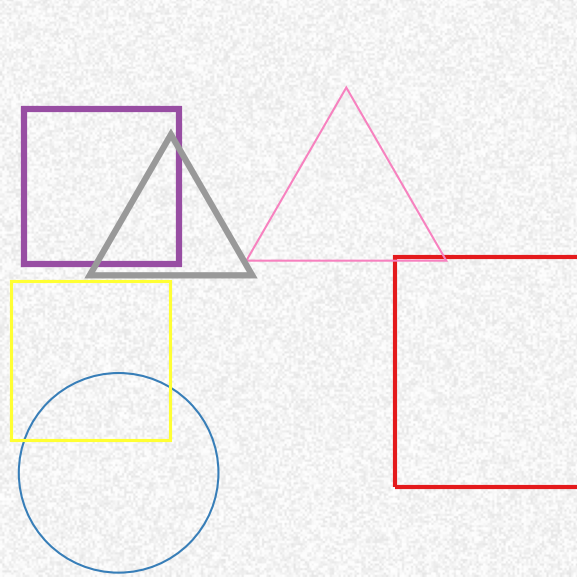[{"shape": "square", "thickness": 2, "radius": 1.0, "center": [0.884, 0.355]}, {"shape": "circle", "thickness": 1, "radius": 0.86, "center": [0.205, 0.18]}, {"shape": "square", "thickness": 3, "radius": 0.67, "center": [0.176, 0.677]}, {"shape": "square", "thickness": 1.5, "radius": 0.69, "center": [0.157, 0.375]}, {"shape": "triangle", "thickness": 1, "radius": 1.0, "center": [0.6, 0.648]}, {"shape": "triangle", "thickness": 3, "radius": 0.81, "center": [0.296, 0.604]}]